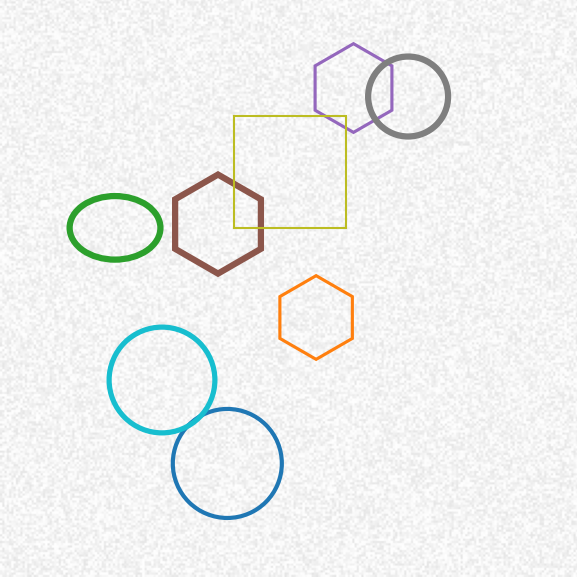[{"shape": "circle", "thickness": 2, "radius": 0.47, "center": [0.394, 0.197]}, {"shape": "hexagon", "thickness": 1.5, "radius": 0.36, "center": [0.547, 0.449]}, {"shape": "oval", "thickness": 3, "radius": 0.39, "center": [0.199, 0.605]}, {"shape": "hexagon", "thickness": 1.5, "radius": 0.38, "center": [0.612, 0.847]}, {"shape": "hexagon", "thickness": 3, "radius": 0.43, "center": [0.378, 0.611]}, {"shape": "circle", "thickness": 3, "radius": 0.35, "center": [0.707, 0.832]}, {"shape": "square", "thickness": 1, "radius": 0.48, "center": [0.502, 0.701]}, {"shape": "circle", "thickness": 2.5, "radius": 0.46, "center": [0.281, 0.341]}]